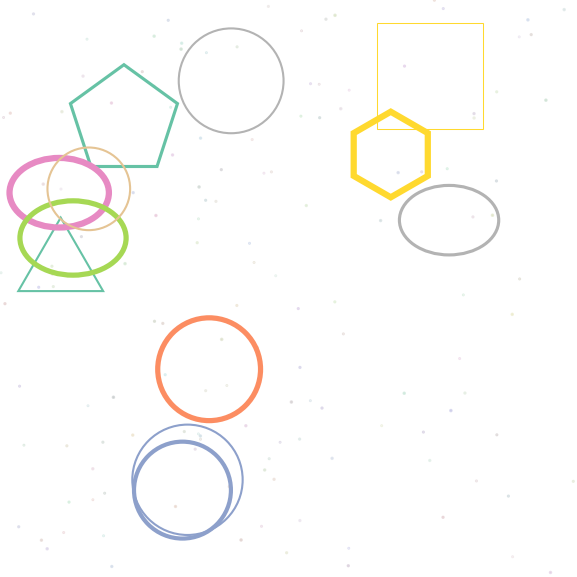[{"shape": "triangle", "thickness": 1, "radius": 0.42, "center": [0.105, 0.537]}, {"shape": "pentagon", "thickness": 1.5, "radius": 0.49, "center": [0.215, 0.79]}, {"shape": "circle", "thickness": 2.5, "radius": 0.45, "center": [0.362, 0.36]}, {"shape": "circle", "thickness": 2, "radius": 0.42, "center": [0.316, 0.15]}, {"shape": "circle", "thickness": 1, "radius": 0.48, "center": [0.325, 0.168]}, {"shape": "oval", "thickness": 3, "radius": 0.43, "center": [0.103, 0.665]}, {"shape": "oval", "thickness": 2.5, "radius": 0.46, "center": [0.126, 0.587]}, {"shape": "square", "thickness": 0.5, "radius": 0.46, "center": [0.745, 0.868]}, {"shape": "hexagon", "thickness": 3, "radius": 0.37, "center": [0.677, 0.732]}, {"shape": "circle", "thickness": 1, "radius": 0.36, "center": [0.154, 0.672]}, {"shape": "circle", "thickness": 1, "radius": 0.45, "center": [0.4, 0.859]}, {"shape": "oval", "thickness": 1.5, "radius": 0.43, "center": [0.778, 0.618]}]